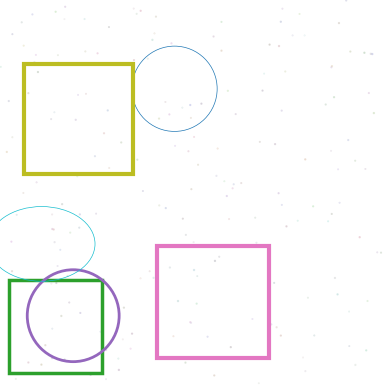[{"shape": "circle", "thickness": 0.5, "radius": 0.55, "center": [0.453, 0.769]}, {"shape": "square", "thickness": 2.5, "radius": 0.6, "center": [0.144, 0.151]}, {"shape": "circle", "thickness": 2, "radius": 0.6, "center": [0.19, 0.18]}, {"shape": "square", "thickness": 3, "radius": 0.73, "center": [0.552, 0.215]}, {"shape": "square", "thickness": 3, "radius": 0.71, "center": [0.204, 0.691]}, {"shape": "oval", "thickness": 0.5, "radius": 0.69, "center": [0.108, 0.366]}]